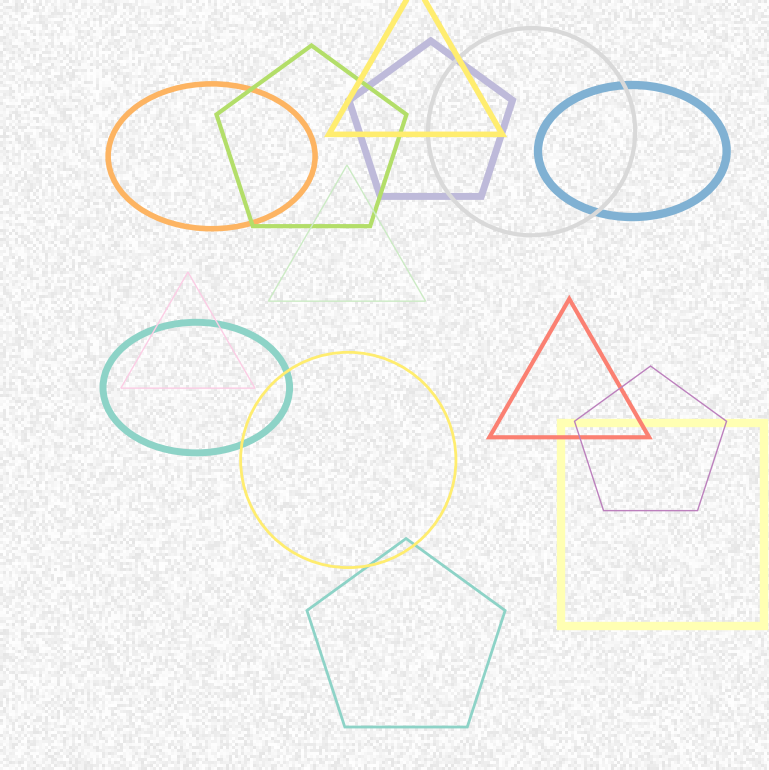[{"shape": "pentagon", "thickness": 1, "radius": 0.68, "center": [0.527, 0.165]}, {"shape": "oval", "thickness": 2.5, "radius": 0.61, "center": [0.255, 0.497]}, {"shape": "square", "thickness": 3, "radius": 0.66, "center": [0.86, 0.318]}, {"shape": "pentagon", "thickness": 2.5, "radius": 0.56, "center": [0.559, 0.835]}, {"shape": "triangle", "thickness": 1.5, "radius": 0.6, "center": [0.739, 0.492]}, {"shape": "oval", "thickness": 3, "radius": 0.61, "center": [0.821, 0.804]}, {"shape": "oval", "thickness": 2, "radius": 0.67, "center": [0.275, 0.797]}, {"shape": "pentagon", "thickness": 1.5, "radius": 0.65, "center": [0.404, 0.811]}, {"shape": "triangle", "thickness": 0.5, "radius": 0.5, "center": [0.244, 0.546]}, {"shape": "circle", "thickness": 1.5, "radius": 0.67, "center": [0.69, 0.829]}, {"shape": "pentagon", "thickness": 0.5, "radius": 0.52, "center": [0.845, 0.421]}, {"shape": "triangle", "thickness": 0.5, "radius": 0.59, "center": [0.451, 0.668]}, {"shape": "circle", "thickness": 1, "radius": 0.7, "center": [0.452, 0.403]}, {"shape": "triangle", "thickness": 2, "radius": 0.65, "center": [0.54, 0.891]}]